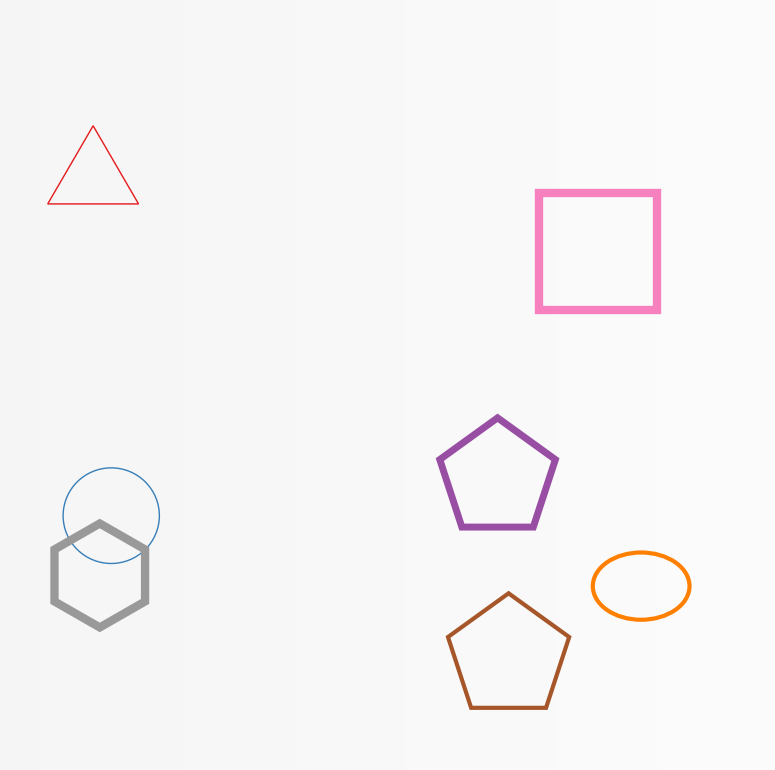[{"shape": "triangle", "thickness": 0.5, "radius": 0.34, "center": [0.12, 0.769]}, {"shape": "circle", "thickness": 0.5, "radius": 0.31, "center": [0.144, 0.33]}, {"shape": "pentagon", "thickness": 2.5, "radius": 0.39, "center": [0.642, 0.379]}, {"shape": "oval", "thickness": 1.5, "radius": 0.31, "center": [0.827, 0.239]}, {"shape": "pentagon", "thickness": 1.5, "radius": 0.41, "center": [0.656, 0.147]}, {"shape": "square", "thickness": 3, "radius": 0.38, "center": [0.772, 0.673]}, {"shape": "hexagon", "thickness": 3, "radius": 0.34, "center": [0.129, 0.253]}]